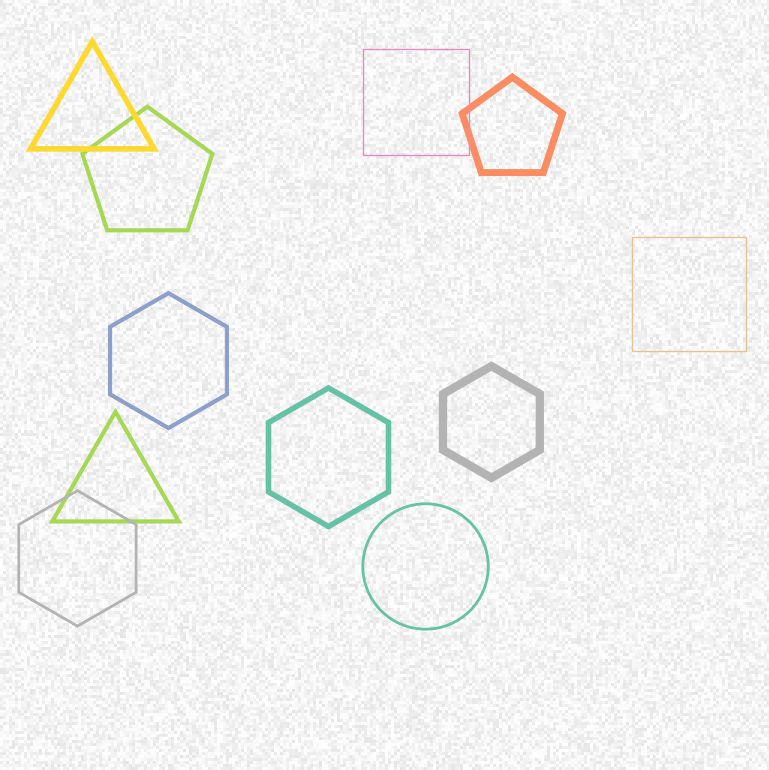[{"shape": "circle", "thickness": 1, "radius": 0.41, "center": [0.553, 0.264]}, {"shape": "hexagon", "thickness": 2, "radius": 0.45, "center": [0.427, 0.406]}, {"shape": "pentagon", "thickness": 2.5, "radius": 0.34, "center": [0.665, 0.831]}, {"shape": "hexagon", "thickness": 1.5, "radius": 0.44, "center": [0.219, 0.532]}, {"shape": "square", "thickness": 0.5, "radius": 0.34, "center": [0.54, 0.868]}, {"shape": "pentagon", "thickness": 1.5, "radius": 0.44, "center": [0.191, 0.773]}, {"shape": "triangle", "thickness": 1.5, "radius": 0.47, "center": [0.15, 0.37]}, {"shape": "triangle", "thickness": 2, "radius": 0.46, "center": [0.12, 0.853]}, {"shape": "square", "thickness": 0.5, "radius": 0.37, "center": [0.895, 0.618]}, {"shape": "hexagon", "thickness": 1, "radius": 0.44, "center": [0.101, 0.275]}, {"shape": "hexagon", "thickness": 3, "radius": 0.36, "center": [0.638, 0.452]}]